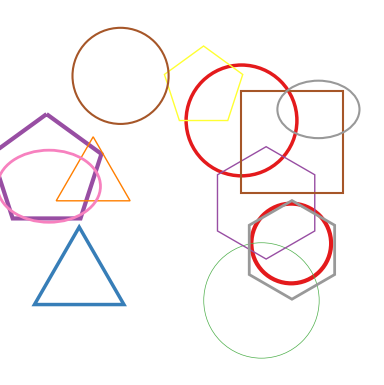[{"shape": "circle", "thickness": 2.5, "radius": 0.72, "center": [0.627, 0.687]}, {"shape": "circle", "thickness": 3, "radius": 0.52, "center": [0.756, 0.368]}, {"shape": "triangle", "thickness": 2.5, "radius": 0.67, "center": [0.206, 0.276]}, {"shape": "circle", "thickness": 0.5, "radius": 0.75, "center": [0.679, 0.22]}, {"shape": "pentagon", "thickness": 3, "radius": 0.75, "center": [0.121, 0.554]}, {"shape": "hexagon", "thickness": 1, "radius": 0.73, "center": [0.691, 0.473]}, {"shape": "triangle", "thickness": 1, "radius": 0.55, "center": [0.242, 0.534]}, {"shape": "pentagon", "thickness": 1, "radius": 0.53, "center": [0.529, 0.773]}, {"shape": "square", "thickness": 1.5, "radius": 0.66, "center": [0.758, 0.631]}, {"shape": "circle", "thickness": 1.5, "radius": 0.62, "center": [0.313, 0.803]}, {"shape": "oval", "thickness": 2, "radius": 0.67, "center": [0.127, 0.516]}, {"shape": "hexagon", "thickness": 2, "radius": 0.64, "center": [0.758, 0.351]}, {"shape": "oval", "thickness": 1.5, "radius": 0.53, "center": [0.827, 0.716]}]